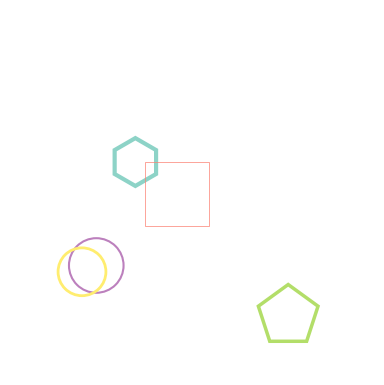[{"shape": "hexagon", "thickness": 3, "radius": 0.31, "center": [0.352, 0.579]}, {"shape": "square", "thickness": 0.5, "radius": 0.41, "center": [0.461, 0.496]}, {"shape": "pentagon", "thickness": 2.5, "radius": 0.41, "center": [0.749, 0.179]}, {"shape": "circle", "thickness": 1.5, "radius": 0.35, "center": [0.25, 0.31]}, {"shape": "circle", "thickness": 2, "radius": 0.31, "center": [0.213, 0.294]}]